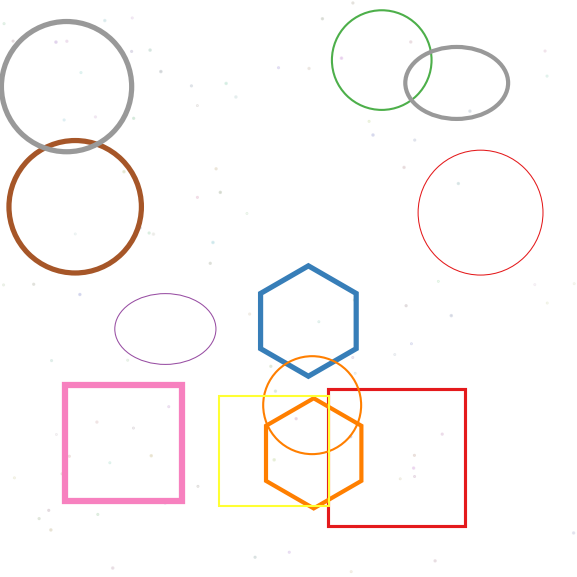[{"shape": "circle", "thickness": 0.5, "radius": 0.54, "center": [0.832, 0.631]}, {"shape": "square", "thickness": 1.5, "radius": 0.59, "center": [0.687, 0.207]}, {"shape": "hexagon", "thickness": 2.5, "radius": 0.48, "center": [0.534, 0.443]}, {"shape": "circle", "thickness": 1, "radius": 0.43, "center": [0.661, 0.895]}, {"shape": "oval", "thickness": 0.5, "radius": 0.44, "center": [0.286, 0.429]}, {"shape": "circle", "thickness": 1, "radius": 0.42, "center": [0.541, 0.298]}, {"shape": "hexagon", "thickness": 2, "radius": 0.48, "center": [0.543, 0.214]}, {"shape": "square", "thickness": 1, "radius": 0.48, "center": [0.474, 0.218]}, {"shape": "circle", "thickness": 2.5, "radius": 0.57, "center": [0.13, 0.641]}, {"shape": "square", "thickness": 3, "radius": 0.51, "center": [0.213, 0.232]}, {"shape": "oval", "thickness": 2, "radius": 0.45, "center": [0.791, 0.856]}, {"shape": "circle", "thickness": 2.5, "radius": 0.56, "center": [0.115, 0.849]}]